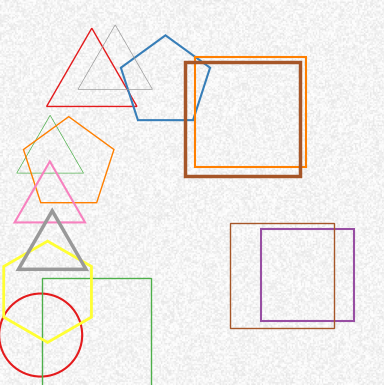[{"shape": "triangle", "thickness": 1, "radius": 0.68, "center": [0.238, 0.791]}, {"shape": "circle", "thickness": 1.5, "radius": 0.54, "center": [0.106, 0.13]}, {"shape": "pentagon", "thickness": 1.5, "radius": 0.61, "center": [0.43, 0.786]}, {"shape": "square", "thickness": 1, "radius": 0.71, "center": [0.251, 0.135]}, {"shape": "triangle", "thickness": 0.5, "radius": 0.5, "center": [0.13, 0.6]}, {"shape": "square", "thickness": 1.5, "radius": 0.6, "center": [0.799, 0.285]}, {"shape": "square", "thickness": 1.5, "radius": 0.72, "center": [0.651, 0.709]}, {"shape": "pentagon", "thickness": 1, "radius": 0.62, "center": [0.178, 0.573]}, {"shape": "hexagon", "thickness": 2, "radius": 0.66, "center": [0.124, 0.242]}, {"shape": "square", "thickness": 2.5, "radius": 0.74, "center": [0.63, 0.691]}, {"shape": "square", "thickness": 1, "radius": 0.68, "center": [0.733, 0.284]}, {"shape": "triangle", "thickness": 1.5, "radius": 0.53, "center": [0.129, 0.475]}, {"shape": "triangle", "thickness": 0.5, "radius": 0.56, "center": [0.299, 0.824]}, {"shape": "triangle", "thickness": 2.5, "radius": 0.51, "center": [0.136, 0.351]}]